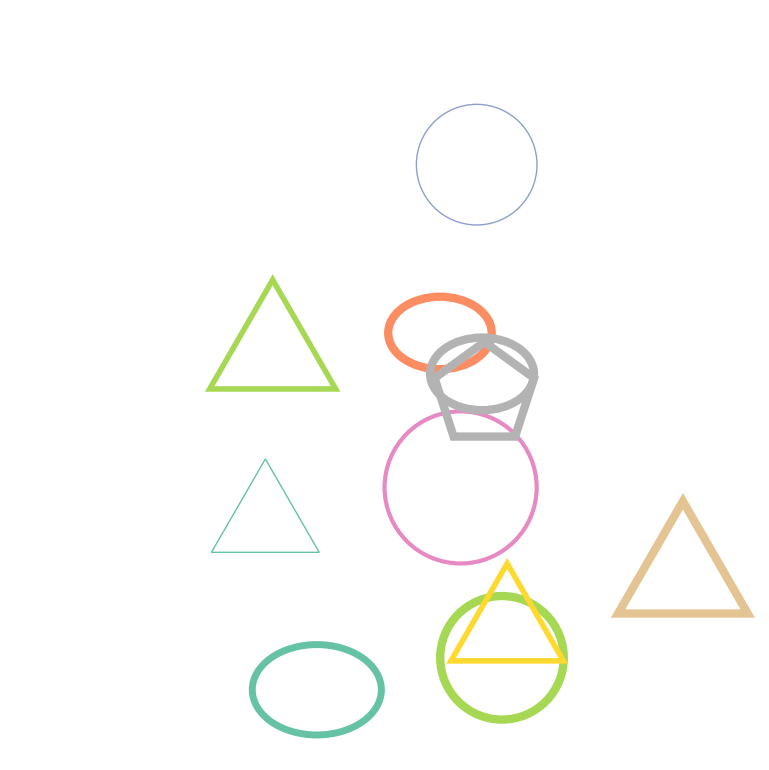[{"shape": "oval", "thickness": 2.5, "radius": 0.42, "center": [0.411, 0.104]}, {"shape": "triangle", "thickness": 0.5, "radius": 0.4, "center": [0.345, 0.323]}, {"shape": "oval", "thickness": 3, "radius": 0.34, "center": [0.571, 0.568]}, {"shape": "circle", "thickness": 0.5, "radius": 0.39, "center": [0.619, 0.786]}, {"shape": "circle", "thickness": 1.5, "radius": 0.49, "center": [0.598, 0.367]}, {"shape": "triangle", "thickness": 2, "radius": 0.47, "center": [0.354, 0.542]}, {"shape": "circle", "thickness": 3, "radius": 0.4, "center": [0.652, 0.146]}, {"shape": "triangle", "thickness": 2, "radius": 0.42, "center": [0.659, 0.184]}, {"shape": "triangle", "thickness": 3, "radius": 0.49, "center": [0.887, 0.252]}, {"shape": "pentagon", "thickness": 3, "radius": 0.34, "center": [0.629, 0.488]}, {"shape": "oval", "thickness": 3, "radius": 0.34, "center": [0.626, 0.514]}]